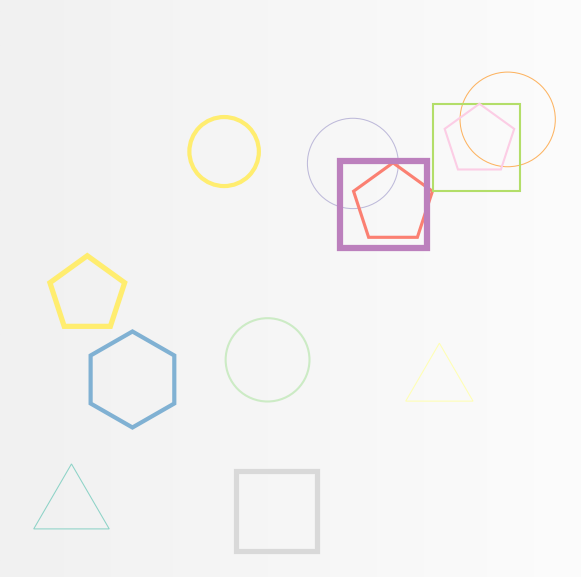[{"shape": "triangle", "thickness": 0.5, "radius": 0.37, "center": [0.123, 0.121]}, {"shape": "triangle", "thickness": 0.5, "radius": 0.33, "center": [0.756, 0.338]}, {"shape": "circle", "thickness": 0.5, "radius": 0.39, "center": [0.607, 0.716]}, {"shape": "pentagon", "thickness": 1.5, "radius": 0.36, "center": [0.676, 0.646]}, {"shape": "hexagon", "thickness": 2, "radius": 0.42, "center": [0.228, 0.342]}, {"shape": "circle", "thickness": 0.5, "radius": 0.41, "center": [0.873, 0.792]}, {"shape": "square", "thickness": 1, "radius": 0.38, "center": [0.82, 0.744]}, {"shape": "pentagon", "thickness": 1, "radius": 0.31, "center": [0.825, 0.757]}, {"shape": "square", "thickness": 2.5, "radius": 0.35, "center": [0.475, 0.115]}, {"shape": "square", "thickness": 3, "radius": 0.38, "center": [0.66, 0.645]}, {"shape": "circle", "thickness": 1, "radius": 0.36, "center": [0.46, 0.376]}, {"shape": "circle", "thickness": 2, "radius": 0.3, "center": [0.386, 0.737]}, {"shape": "pentagon", "thickness": 2.5, "radius": 0.34, "center": [0.15, 0.489]}]